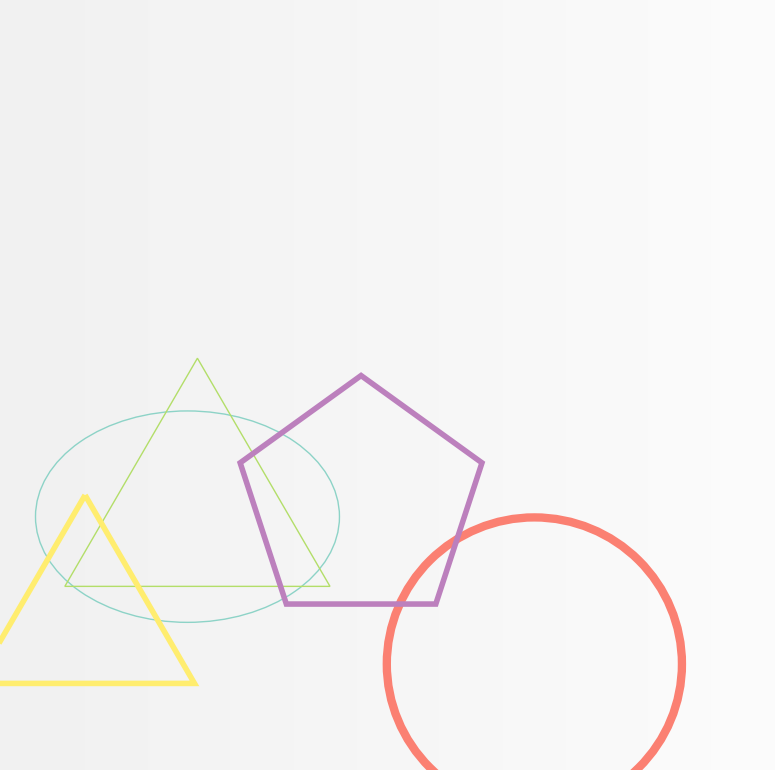[{"shape": "oval", "thickness": 0.5, "radius": 0.98, "center": [0.242, 0.329]}, {"shape": "circle", "thickness": 3, "radius": 0.95, "center": [0.69, 0.138]}, {"shape": "triangle", "thickness": 0.5, "radius": 0.99, "center": [0.255, 0.337]}, {"shape": "pentagon", "thickness": 2, "radius": 0.82, "center": [0.466, 0.348]}, {"shape": "triangle", "thickness": 2, "radius": 0.82, "center": [0.11, 0.194]}]